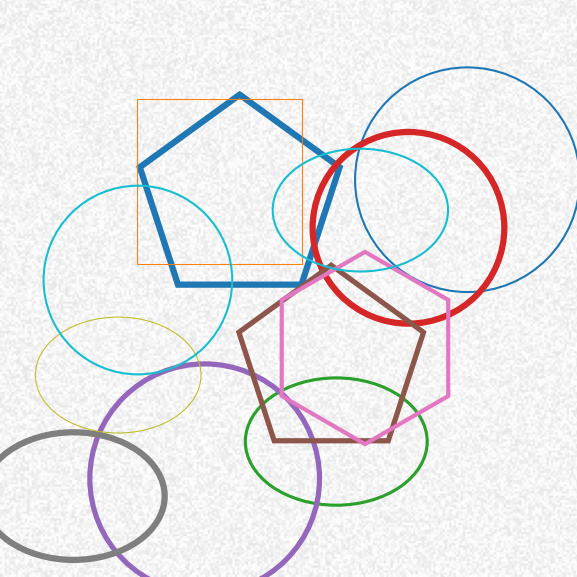[{"shape": "pentagon", "thickness": 3, "radius": 0.91, "center": [0.415, 0.653]}, {"shape": "circle", "thickness": 1, "radius": 0.97, "center": [0.809, 0.688]}, {"shape": "square", "thickness": 0.5, "radius": 0.71, "center": [0.38, 0.684]}, {"shape": "oval", "thickness": 1.5, "radius": 0.79, "center": [0.582, 0.235]}, {"shape": "circle", "thickness": 3, "radius": 0.83, "center": [0.707, 0.605]}, {"shape": "circle", "thickness": 2.5, "radius": 0.99, "center": [0.354, 0.17]}, {"shape": "pentagon", "thickness": 2.5, "radius": 0.84, "center": [0.574, 0.372]}, {"shape": "hexagon", "thickness": 2, "radius": 0.83, "center": [0.632, 0.397]}, {"shape": "oval", "thickness": 3, "radius": 0.79, "center": [0.127, 0.14]}, {"shape": "oval", "thickness": 0.5, "radius": 0.72, "center": [0.205, 0.35]}, {"shape": "oval", "thickness": 1, "radius": 0.76, "center": [0.624, 0.635]}, {"shape": "circle", "thickness": 1, "radius": 0.82, "center": [0.239, 0.514]}]